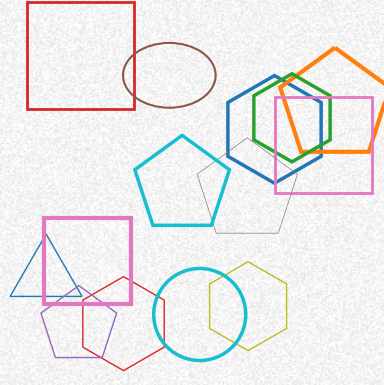[{"shape": "hexagon", "thickness": 2.5, "radius": 0.7, "center": [0.713, 0.664]}, {"shape": "triangle", "thickness": 1, "radius": 0.54, "center": [0.12, 0.284]}, {"shape": "pentagon", "thickness": 3, "radius": 0.75, "center": [0.87, 0.727]}, {"shape": "hexagon", "thickness": 2.5, "radius": 0.57, "center": [0.758, 0.694]}, {"shape": "square", "thickness": 2, "radius": 0.7, "center": [0.208, 0.857]}, {"shape": "hexagon", "thickness": 1, "radius": 0.61, "center": [0.321, 0.159]}, {"shape": "pentagon", "thickness": 1, "radius": 0.52, "center": [0.205, 0.155]}, {"shape": "oval", "thickness": 1.5, "radius": 0.6, "center": [0.44, 0.804]}, {"shape": "square", "thickness": 3, "radius": 0.56, "center": [0.227, 0.322]}, {"shape": "square", "thickness": 2, "radius": 0.62, "center": [0.84, 0.623]}, {"shape": "pentagon", "thickness": 0.5, "radius": 0.68, "center": [0.642, 0.505]}, {"shape": "hexagon", "thickness": 1, "radius": 0.58, "center": [0.644, 0.205]}, {"shape": "circle", "thickness": 2.5, "radius": 0.6, "center": [0.519, 0.183]}, {"shape": "pentagon", "thickness": 2.5, "radius": 0.65, "center": [0.473, 0.519]}]